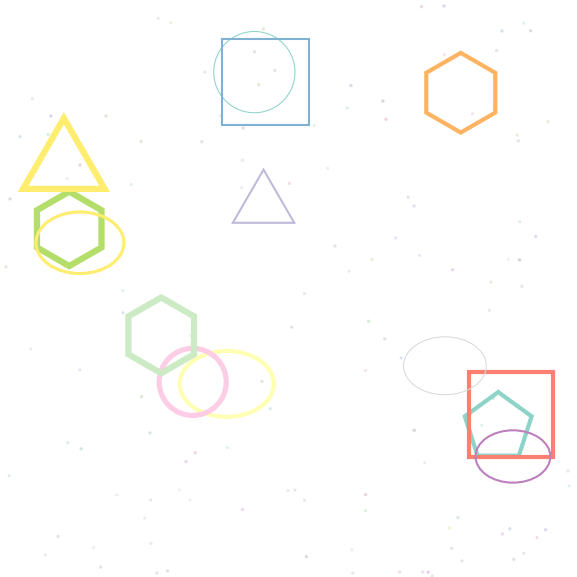[{"shape": "circle", "thickness": 0.5, "radius": 0.35, "center": [0.44, 0.874]}, {"shape": "pentagon", "thickness": 2, "radius": 0.3, "center": [0.863, 0.259]}, {"shape": "oval", "thickness": 2, "radius": 0.41, "center": [0.393, 0.334]}, {"shape": "triangle", "thickness": 1, "radius": 0.31, "center": [0.456, 0.644]}, {"shape": "square", "thickness": 2, "radius": 0.37, "center": [0.885, 0.282]}, {"shape": "square", "thickness": 1, "radius": 0.37, "center": [0.46, 0.857]}, {"shape": "hexagon", "thickness": 2, "radius": 0.34, "center": [0.798, 0.839]}, {"shape": "hexagon", "thickness": 3, "radius": 0.32, "center": [0.12, 0.603]}, {"shape": "circle", "thickness": 2.5, "radius": 0.29, "center": [0.334, 0.338]}, {"shape": "oval", "thickness": 0.5, "radius": 0.36, "center": [0.77, 0.366]}, {"shape": "oval", "thickness": 1, "radius": 0.32, "center": [0.888, 0.209]}, {"shape": "hexagon", "thickness": 3, "radius": 0.33, "center": [0.279, 0.418]}, {"shape": "oval", "thickness": 1.5, "radius": 0.38, "center": [0.138, 0.579]}, {"shape": "triangle", "thickness": 3, "radius": 0.41, "center": [0.111, 0.713]}]